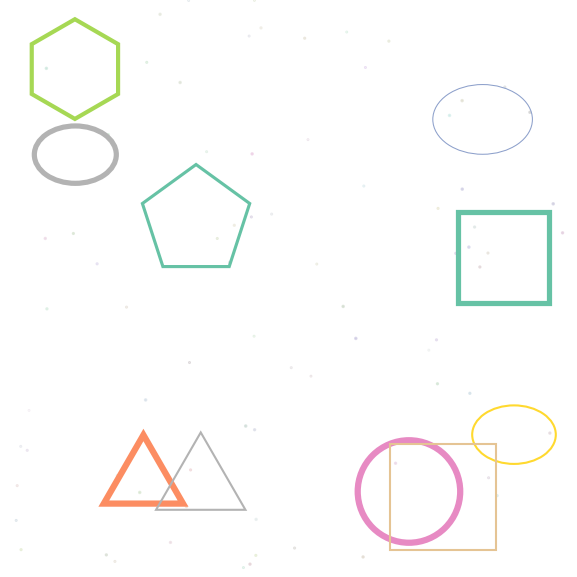[{"shape": "pentagon", "thickness": 1.5, "radius": 0.49, "center": [0.339, 0.617]}, {"shape": "square", "thickness": 2.5, "radius": 0.4, "center": [0.872, 0.553]}, {"shape": "triangle", "thickness": 3, "radius": 0.4, "center": [0.248, 0.167]}, {"shape": "oval", "thickness": 0.5, "radius": 0.43, "center": [0.836, 0.792]}, {"shape": "circle", "thickness": 3, "radius": 0.44, "center": [0.708, 0.148]}, {"shape": "hexagon", "thickness": 2, "radius": 0.43, "center": [0.13, 0.88]}, {"shape": "oval", "thickness": 1, "radius": 0.36, "center": [0.89, 0.246]}, {"shape": "square", "thickness": 1, "radius": 0.46, "center": [0.767, 0.138]}, {"shape": "oval", "thickness": 2.5, "radius": 0.35, "center": [0.13, 0.731]}, {"shape": "triangle", "thickness": 1, "radius": 0.45, "center": [0.348, 0.161]}]